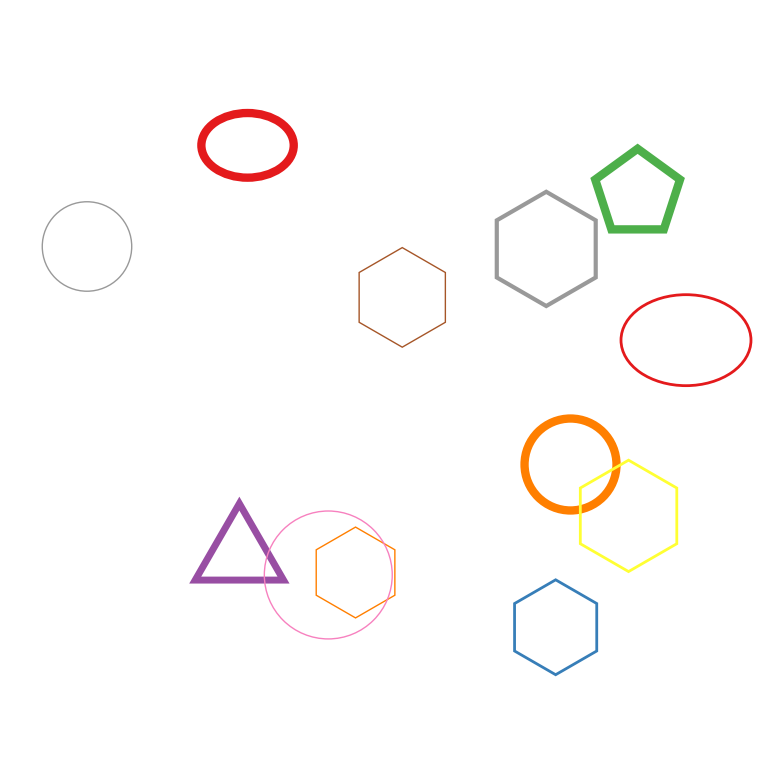[{"shape": "oval", "thickness": 1, "radius": 0.42, "center": [0.891, 0.558]}, {"shape": "oval", "thickness": 3, "radius": 0.3, "center": [0.321, 0.811]}, {"shape": "hexagon", "thickness": 1, "radius": 0.31, "center": [0.722, 0.185]}, {"shape": "pentagon", "thickness": 3, "radius": 0.29, "center": [0.828, 0.749]}, {"shape": "triangle", "thickness": 2.5, "radius": 0.33, "center": [0.311, 0.28]}, {"shape": "circle", "thickness": 3, "radius": 0.3, "center": [0.741, 0.397]}, {"shape": "hexagon", "thickness": 0.5, "radius": 0.29, "center": [0.462, 0.256]}, {"shape": "hexagon", "thickness": 1, "radius": 0.36, "center": [0.816, 0.33]}, {"shape": "hexagon", "thickness": 0.5, "radius": 0.32, "center": [0.522, 0.614]}, {"shape": "circle", "thickness": 0.5, "radius": 0.42, "center": [0.426, 0.253]}, {"shape": "hexagon", "thickness": 1.5, "radius": 0.37, "center": [0.709, 0.677]}, {"shape": "circle", "thickness": 0.5, "radius": 0.29, "center": [0.113, 0.68]}]